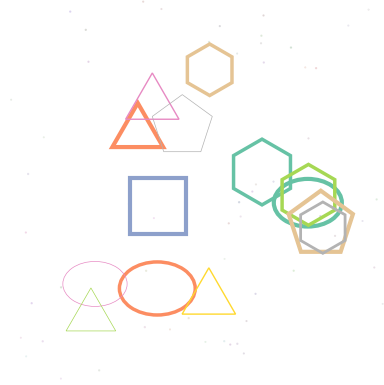[{"shape": "hexagon", "thickness": 2.5, "radius": 0.43, "center": [0.681, 0.553]}, {"shape": "oval", "thickness": 3, "radius": 0.44, "center": [0.8, 0.473]}, {"shape": "triangle", "thickness": 3, "radius": 0.38, "center": [0.358, 0.656]}, {"shape": "oval", "thickness": 2.5, "radius": 0.49, "center": [0.409, 0.251]}, {"shape": "square", "thickness": 3, "radius": 0.37, "center": [0.411, 0.464]}, {"shape": "triangle", "thickness": 1, "radius": 0.4, "center": [0.396, 0.73]}, {"shape": "oval", "thickness": 0.5, "radius": 0.42, "center": [0.247, 0.262]}, {"shape": "triangle", "thickness": 0.5, "radius": 0.37, "center": [0.236, 0.178]}, {"shape": "hexagon", "thickness": 2.5, "radius": 0.4, "center": [0.801, 0.494]}, {"shape": "triangle", "thickness": 1, "radius": 0.4, "center": [0.542, 0.224]}, {"shape": "hexagon", "thickness": 2.5, "radius": 0.33, "center": [0.545, 0.819]}, {"shape": "pentagon", "thickness": 3, "radius": 0.44, "center": [0.833, 0.417]}, {"shape": "hexagon", "thickness": 2, "radius": 0.33, "center": [0.839, 0.409]}, {"shape": "pentagon", "thickness": 0.5, "radius": 0.41, "center": [0.473, 0.672]}]